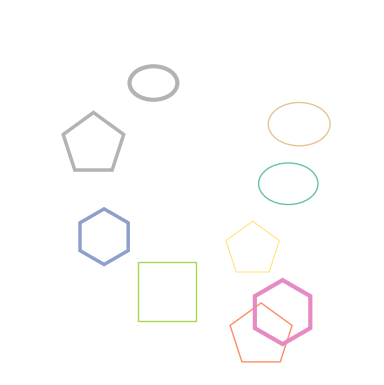[{"shape": "oval", "thickness": 1, "radius": 0.39, "center": [0.749, 0.523]}, {"shape": "pentagon", "thickness": 1, "radius": 0.42, "center": [0.678, 0.128]}, {"shape": "hexagon", "thickness": 2.5, "radius": 0.36, "center": [0.27, 0.385]}, {"shape": "hexagon", "thickness": 3, "radius": 0.42, "center": [0.734, 0.189]}, {"shape": "square", "thickness": 1, "radius": 0.38, "center": [0.434, 0.242]}, {"shape": "pentagon", "thickness": 0.5, "radius": 0.36, "center": [0.656, 0.353]}, {"shape": "oval", "thickness": 1, "radius": 0.4, "center": [0.777, 0.678]}, {"shape": "oval", "thickness": 3, "radius": 0.31, "center": [0.399, 0.784]}, {"shape": "pentagon", "thickness": 2.5, "radius": 0.41, "center": [0.243, 0.625]}]